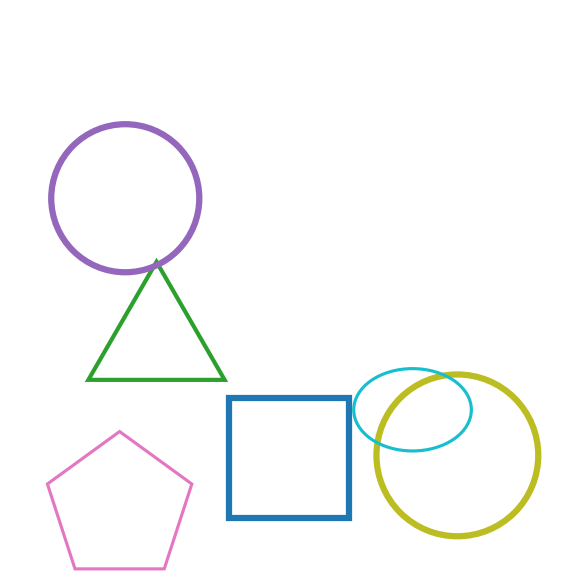[{"shape": "square", "thickness": 3, "radius": 0.52, "center": [0.5, 0.206]}, {"shape": "triangle", "thickness": 2, "radius": 0.68, "center": [0.271, 0.409]}, {"shape": "circle", "thickness": 3, "radius": 0.64, "center": [0.217, 0.656]}, {"shape": "pentagon", "thickness": 1.5, "radius": 0.66, "center": [0.207, 0.12]}, {"shape": "circle", "thickness": 3, "radius": 0.7, "center": [0.792, 0.211]}, {"shape": "oval", "thickness": 1.5, "radius": 0.51, "center": [0.714, 0.29]}]